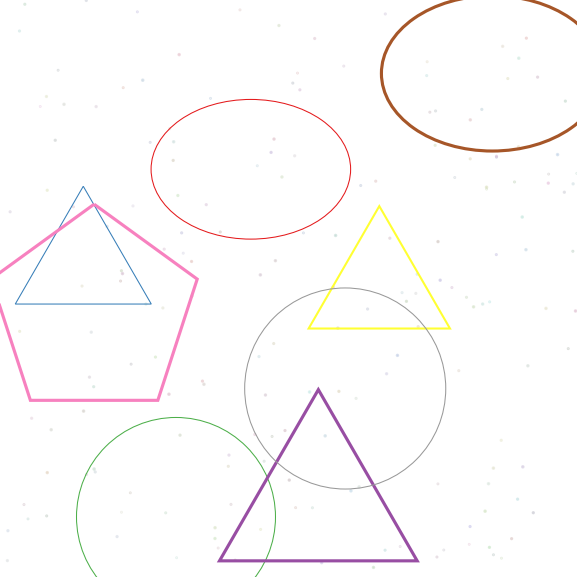[{"shape": "oval", "thickness": 0.5, "radius": 0.86, "center": [0.434, 0.706]}, {"shape": "triangle", "thickness": 0.5, "radius": 0.68, "center": [0.144, 0.541]}, {"shape": "circle", "thickness": 0.5, "radius": 0.86, "center": [0.305, 0.104]}, {"shape": "triangle", "thickness": 1.5, "radius": 0.99, "center": [0.551, 0.127]}, {"shape": "triangle", "thickness": 1, "radius": 0.71, "center": [0.657, 0.501]}, {"shape": "oval", "thickness": 1.5, "radius": 0.96, "center": [0.853, 0.872]}, {"shape": "pentagon", "thickness": 1.5, "radius": 0.94, "center": [0.163, 0.458]}, {"shape": "circle", "thickness": 0.5, "radius": 0.87, "center": [0.598, 0.326]}]